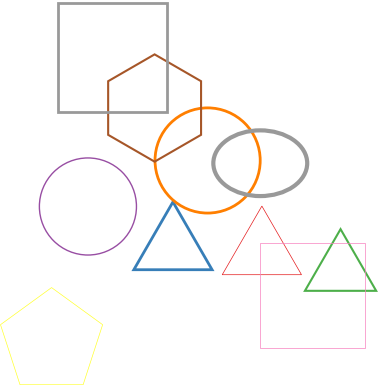[{"shape": "triangle", "thickness": 0.5, "radius": 0.59, "center": [0.68, 0.346]}, {"shape": "triangle", "thickness": 2, "radius": 0.59, "center": [0.449, 0.358]}, {"shape": "triangle", "thickness": 1.5, "radius": 0.53, "center": [0.885, 0.298]}, {"shape": "circle", "thickness": 1, "radius": 0.63, "center": [0.228, 0.464]}, {"shape": "circle", "thickness": 2, "radius": 0.68, "center": [0.539, 0.583]}, {"shape": "pentagon", "thickness": 0.5, "radius": 0.7, "center": [0.134, 0.114]}, {"shape": "hexagon", "thickness": 1.5, "radius": 0.7, "center": [0.402, 0.719]}, {"shape": "square", "thickness": 0.5, "radius": 0.68, "center": [0.811, 0.232]}, {"shape": "oval", "thickness": 3, "radius": 0.61, "center": [0.676, 0.576]}, {"shape": "square", "thickness": 2, "radius": 0.71, "center": [0.292, 0.85]}]